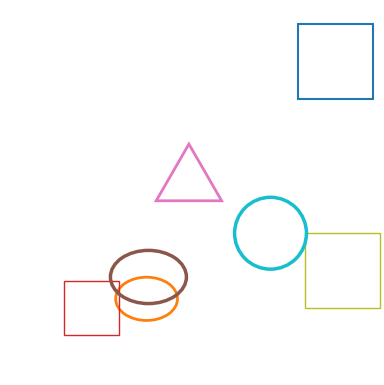[{"shape": "square", "thickness": 1.5, "radius": 0.49, "center": [0.87, 0.84]}, {"shape": "oval", "thickness": 2, "radius": 0.4, "center": [0.381, 0.224]}, {"shape": "square", "thickness": 1, "radius": 0.35, "center": [0.237, 0.2]}, {"shape": "oval", "thickness": 2.5, "radius": 0.49, "center": [0.386, 0.281]}, {"shape": "triangle", "thickness": 2, "radius": 0.49, "center": [0.491, 0.528]}, {"shape": "square", "thickness": 1, "radius": 0.49, "center": [0.89, 0.297]}, {"shape": "circle", "thickness": 2.5, "radius": 0.47, "center": [0.703, 0.394]}]